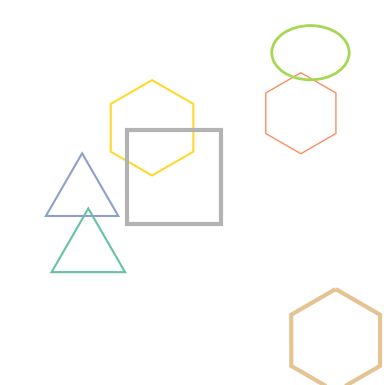[{"shape": "triangle", "thickness": 1.5, "radius": 0.55, "center": [0.229, 0.348]}, {"shape": "hexagon", "thickness": 1, "radius": 0.53, "center": [0.781, 0.706]}, {"shape": "triangle", "thickness": 1.5, "radius": 0.54, "center": [0.213, 0.493]}, {"shape": "oval", "thickness": 2, "radius": 0.5, "center": [0.806, 0.863]}, {"shape": "hexagon", "thickness": 1.5, "radius": 0.62, "center": [0.395, 0.668]}, {"shape": "hexagon", "thickness": 3, "radius": 0.67, "center": [0.872, 0.116]}, {"shape": "square", "thickness": 3, "radius": 0.61, "center": [0.451, 0.54]}]